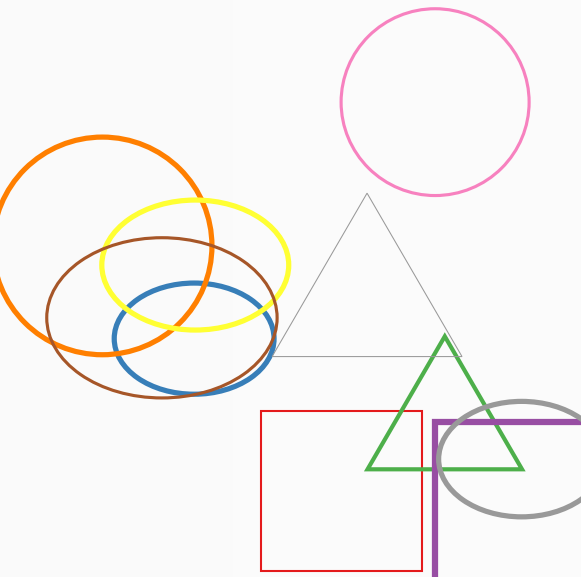[{"shape": "square", "thickness": 1, "radius": 0.69, "center": [0.587, 0.149]}, {"shape": "oval", "thickness": 2.5, "radius": 0.69, "center": [0.334, 0.413]}, {"shape": "triangle", "thickness": 2, "radius": 0.77, "center": [0.765, 0.263]}, {"shape": "square", "thickness": 3, "radius": 0.75, "center": [0.897, 0.118]}, {"shape": "circle", "thickness": 2.5, "radius": 0.94, "center": [0.176, 0.573]}, {"shape": "oval", "thickness": 2.5, "radius": 0.8, "center": [0.336, 0.54]}, {"shape": "oval", "thickness": 1.5, "radius": 0.99, "center": [0.279, 0.449]}, {"shape": "circle", "thickness": 1.5, "radius": 0.81, "center": [0.749, 0.822]}, {"shape": "triangle", "thickness": 0.5, "radius": 0.94, "center": [0.631, 0.476]}, {"shape": "oval", "thickness": 2.5, "radius": 0.71, "center": [0.897, 0.204]}]